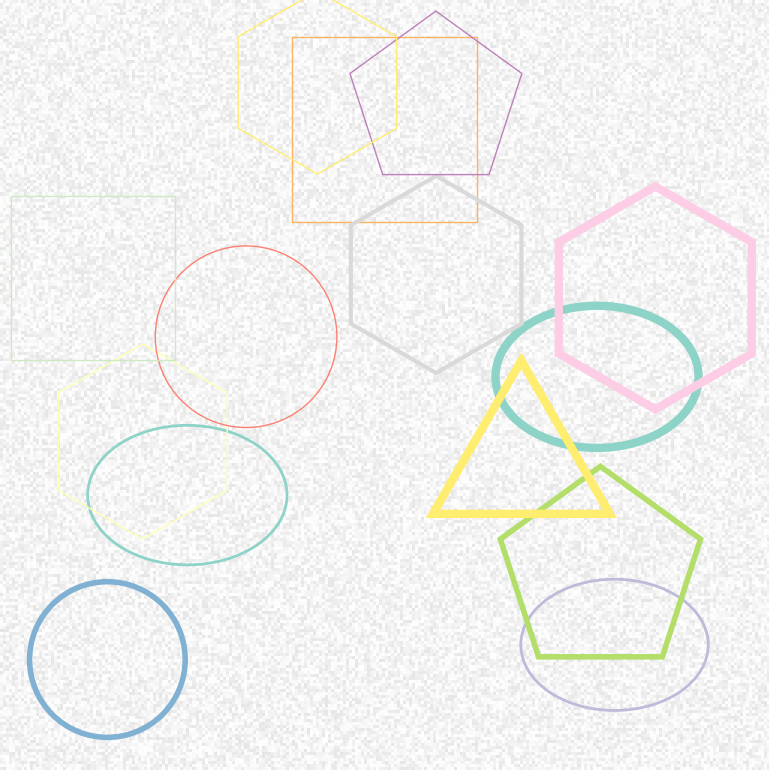[{"shape": "oval", "thickness": 1, "radius": 0.65, "center": [0.243, 0.357]}, {"shape": "oval", "thickness": 3, "radius": 0.66, "center": [0.775, 0.511]}, {"shape": "hexagon", "thickness": 0.5, "radius": 0.63, "center": [0.185, 0.427]}, {"shape": "oval", "thickness": 1, "radius": 0.61, "center": [0.798, 0.163]}, {"shape": "circle", "thickness": 0.5, "radius": 0.59, "center": [0.32, 0.563]}, {"shape": "circle", "thickness": 2, "radius": 0.51, "center": [0.139, 0.143]}, {"shape": "square", "thickness": 0.5, "radius": 0.6, "center": [0.499, 0.831]}, {"shape": "pentagon", "thickness": 2, "radius": 0.68, "center": [0.78, 0.258]}, {"shape": "hexagon", "thickness": 3, "radius": 0.72, "center": [0.851, 0.613]}, {"shape": "hexagon", "thickness": 1.5, "radius": 0.64, "center": [0.566, 0.644]}, {"shape": "pentagon", "thickness": 0.5, "radius": 0.59, "center": [0.566, 0.868]}, {"shape": "square", "thickness": 0.5, "radius": 0.53, "center": [0.121, 0.638]}, {"shape": "hexagon", "thickness": 0.5, "radius": 0.59, "center": [0.412, 0.893]}, {"shape": "triangle", "thickness": 3, "radius": 0.66, "center": [0.677, 0.399]}]